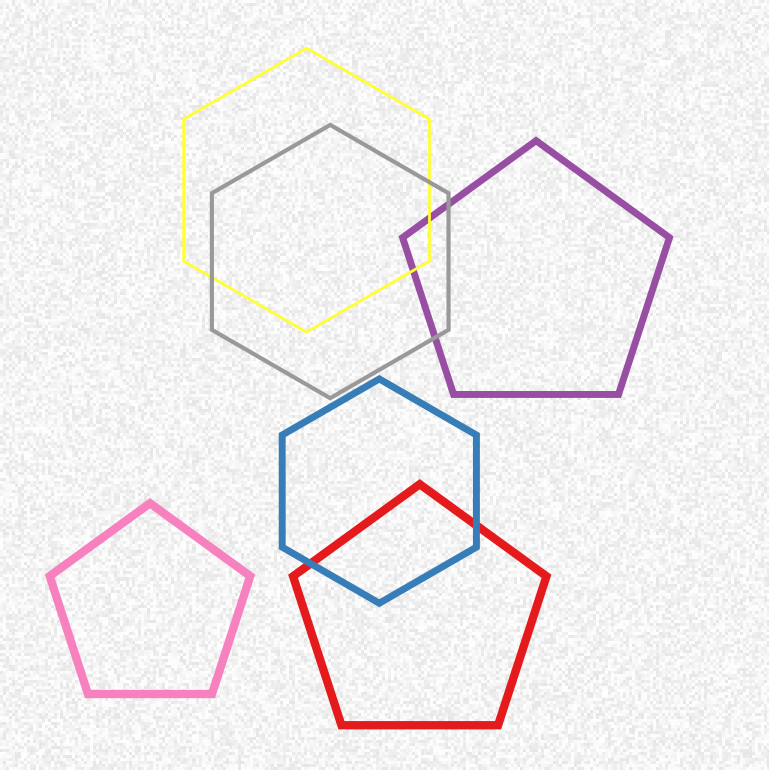[{"shape": "pentagon", "thickness": 3, "radius": 0.87, "center": [0.545, 0.198]}, {"shape": "hexagon", "thickness": 2.5, "radius": 0.73, "center": [0.493, 0.362]}, {"shape": "pentagon", "thickness": 2.5, "radius": 0.91, "center": [0.696, 0.635]}, {"shape": "hexagon", "thickness": 1, "radius": 0.92, "center": [0.398, 0.753]}, {"shape": "pentagon", "thickness": 3, "radius": 0.68, "center": [0.195, 0.209]}, {"shape": "hexagon", "thickness": 1.5, "radius": 0.89, "center": [0.429, 0.66]}]